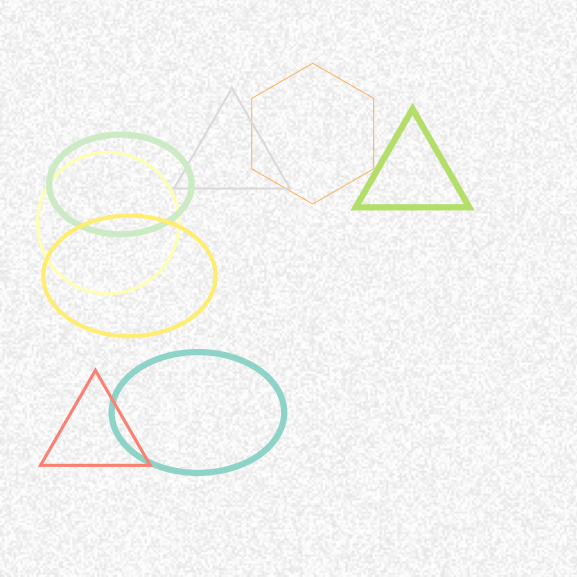[{"shape": "oval", "thickness": 3, "radius": 0.75, "center": [0.343, 0.285]}, {"shape": "circle", "thickness": 1.5, "radius": 0.61, "center": [0.187, 0.613]}, {"shape": "triangle", "thickness": 1.5, "radius": 0.55, "center": [0.165, 0.248]}, {"shape": "hexagon", "thickness": 0.5, "radius": 0.61, "center": [0.541, 0.768]}, {"shape": "triangle", "thickness": 3, "radius": 0.57, "center": [0.714, 0.697]}, {"shape": "triangle", "thickness": 1, "radius": 0.58, "center": [0.402, 0.731]}, {"shape": "oval", "thickness": 3, "radius": 0.62, "center": [0.208, 0.68]}, {"shape": "oval", "thickness": 2, "radius": 0.75, "center": [0.224, 0.521]}]